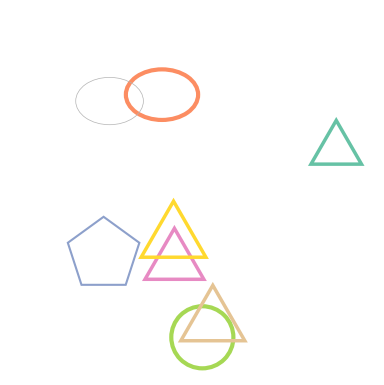[{"shape": "triangle", "thickness": 2.5, "radius": 0.38, "center": [0.873, 0.612]}, {"shape": "oval", "thickness": 3, "radius": 0.47, "center": [0.421, 0.754]}, {"shape": "pentagon", "thickness": 1.5, "radius": 0.49, "center": [0.269, 0.339]}, {"shape": "triangle", "thickness": 2.5, "radius": 0.44, "center": [0.453, 0.319]}, {"shape": "circle", "thickness": 3, "radius": 0.4, "center": [0.526, 0.124]}, {"shape": "triangle", "thickness": 2.5, "radius": 0.49, "center": [0.451, 0.38]}, {"shape": "triangle", "thickness": 2.5, "radius": 0.48, "center": [0.553, 0.163]}, {"shape": "oval", "thickness": 0.5, "radius": 0.44, "center": [0.285, 0.738]}]